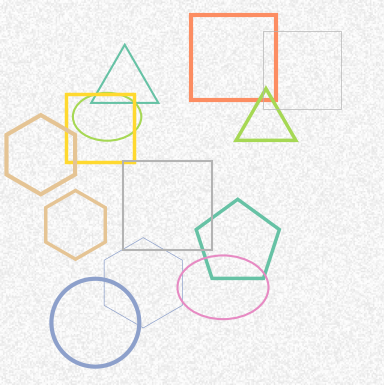[{"shape": "pentagon", "thickness": 2.5, "radius": 0.57, "center": [0.618, 0.369]}, {"shape": "triangle", "thickness": 1.5, "radius": 0.5, "center": [0.324, 0.783]}, {"shape": "square", "thickness": 3, "radius": 0.55, "center": [0.606, 0.852]}, {"shape": "hexagon", "thickness": 0.5, "radius": 0.59, "center": [0.372, 0.266]}, {"shape": "circle", "thickness": 3, "radius": 0.57, "center": [0.248, 0.162]}, {"shape": "oval", "thickness": 1.5, "radius": 0.59, "center": [0.579, 0.254]}, {"shape": "oval", "thickness": 1.5, "radius": 0.44, "center": [0.278, 0.697]}, {"shape": "triangle", "thickness": 2.5, "radius": 0.45, "center": [0.691, 0.68]}, {"shape": "square", "thickness": 2.5, "radius": 0.44, "center": [0.26, 0.667]}, {"shape": "hexagon", "thickness": 2.5, "radius": 0.45, "center": [0.196, 0.416]}, {"shape": "hexagon", "thickness": 3, "radius": 0.51, "center": [0.106, 0.598]}, {"shape": "square", "thickness": 1.5, "radius": 0.58, "center": [0.436, 0.466]}, {"shape": "square", "thickness": 0.5, "radius": 0.51, "center": [0.785, 0.817]}]